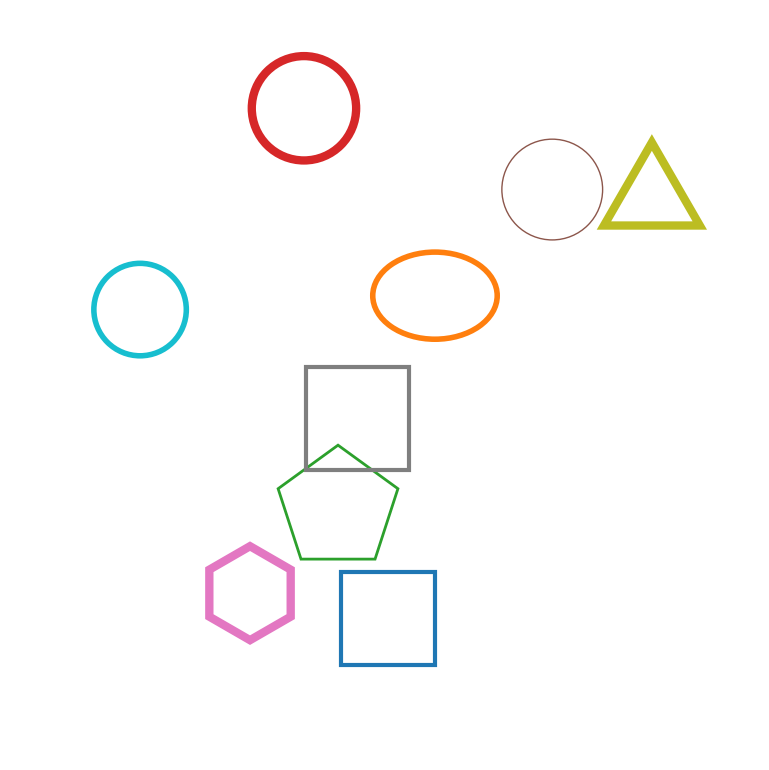[{"shape": "square", "thickness": 1.5, "radius": 0.3, "center": [0.504, 0.197]}, {"shape": "oval", "thickness": 2, "radius": 0.4, "center": [0.565, 0.616]}, {"shape": "pentagon", "thickness": 1, "radius": 0.41, "center": [0.439, 0.34]}, {"shape": "circle", "thickness": 3, "radius": 0.34, "center": [0.395, 0.859]}, {"shape": "circle", "thickness": 0.5, "radius": 0.33, "center": [0.717, 0.754]}, {"shape": "hexagon", "thickness": 3, "radius": 0.31, "center": [0.325, 0.23]}, {"shape": "square", "thickness": 1.5, "radius": 0.34, "center": [0.464, 0.457]}, {"shape": "triangle", "thickness": 3, "radius": 0.36, "center": [0.847, 0.743]}, {"shape": "circle", "thickness": 2, "radius": 0.3, "center": [0.182, 0.598]}]